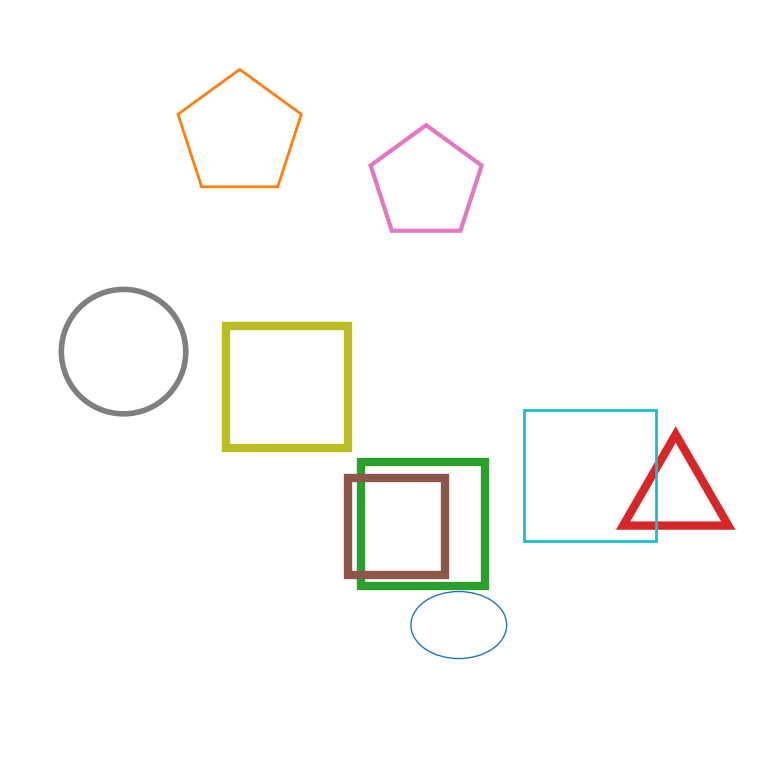[{"shape": "oval", "thickness": 0.5, "radius": 0.31, "center": [0.596, 0.188]}, {"shape": "pentagon", "thickness": 1, "radius": 0.42, "center": [0.311, 0.826]}, {"shape": "square", "thickness": 3, "radius": 0.4, "center": [0.55, 0.32]}, {"shape": "triangle", "thickness": 3, "radius": 0.39, "center": [0.878, 0.357]}, {"shape": "square", "thickness": 3, "radius": 0.32, "center": [0.515, 0.316]}, {"shape": "pentagon", "thickness": 1.5, "radius": 0.38, "center": [0.553, 0.762]}, {"shape": "circle", "thickness": 2, "radius": 0.4, "center": [0.16, 0.543]}, {"shape": "square", "thickness": 3, "radius": 0.4, "center": [0.373, 0.497]}, {"shape": "square", "thickness": 1, "radius": 0.43, "center": [0.767, 0.383]}]